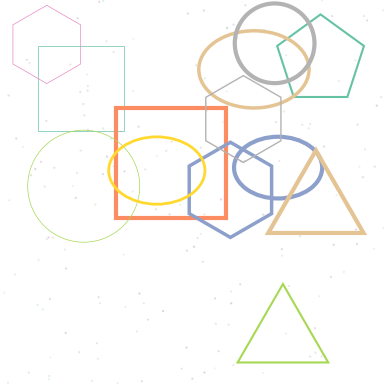[{"shape": "square", "thickness": 0.5, "radius": 0.56, "center": [0.211, 0.77]}, {"shape": "pentagon", "thickness": 1.5, "radius": 0.59, "center": [0.833, 0.844]}, {"shape": "square", "thickness": 3, "radius": 0.71, "center": [0.444, 0.577]}, {"shape": "oval", "thickness": 3, "radius": 0.57, "center": [0.722, 0.565]}, {"shape": "hexagon", "thickness": 2.5, "radius": 0.62, "center": [0.598, 0.507]}, {"shape": "hexagon", "thickness": 0.5, "radius": 0.51, "center": [0.122, 0.885]}, {"shape": "triangle", "thickness": 1.5, "radius": 0.68, "center": [0.735, 0.126]}, {"shape": "circle", "thickness": 0.5, "radius": 0.73, "center": [0.217, 0.516]}, {"shape": "oval", "thickness": 2, "radius": 0.62, "center": [0.407, 0.557]}, {"shape": "triangle", "thickness": 3, "radius": 0.71, "center": [0.821, 0.466]}, {"shape": "oval", "thickness": 2.5, "radius": 0.72, "center": [0.66, 0.82]}, {"shape": "circle", "thickness": 3, "radius": 0.52, "center": [0.713, 0.888]}, {"shape": "hexagon", "thickness": 1, "radius": 0.56, "center": [0.632, 0.691]}]